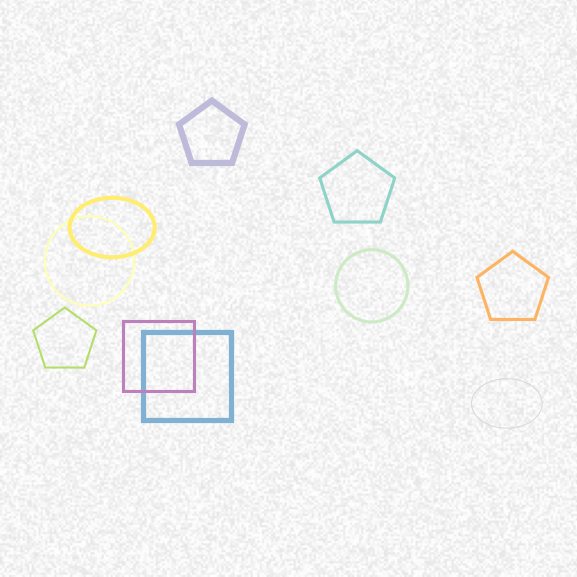[{"shape": "pentagon", "thickness": 1.5, "radius": 0.34, "center": [0.619, 0.67]}, {"shape": "circle", "thickness": 1, "radius": 0.39, "center": [0.155, 0.547]}, {"shape": "pentagon", "thickness": 3, "radius": 0.3, "center": [0.367, 0.765]}, {"shape": "square", "thickness": 2.5, "radius": 0.38, "center": [0.323, 0.348]}, {"shape": "pentagon", "thickness": 1.5, "radius": 0.33, "center": [0.888, 0.499]}, {"shape": "pentagon", "thickness": 1, "radius": 0.29, "center": [0.112, 0.409]}, {"shape": "oval", "thickness": 0.5, "radius": 0.31, "center": [0.878, 0.301]}, {"shape": "square", "thickness": 1.5, "radius": 0.31, "center": [0.275, 0.383]}, {"shape": "circle", "thickness": 1.5, "radius": 0.31, "center": [0.644, 0.504]}, {"shape": "oval", "thickness": 2, "radius": 0.37, "center": [0.194, 0.605]}]